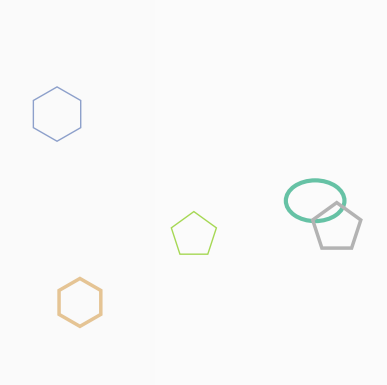[{"shape": "oval", "thickness": 3, "radius": 0.38, "center": [0.813, 0.479]}, {"shape": "hexagon", "thickness": 1, "radius": 0.35, "center": [0.147, 0.704]}, {"shape": "pentagon", "thickness": 1, "radius": 0.31, "center": [0.5, 0.389]}, {"shape": "hexagon", "thickness": 2.5, "radius": 0.31, "center": [0.206, 0.214]}, {"shape": "pentagon", "thickness": 2.5, "radius": 0.33, "center": [0.869, 0.408]}]